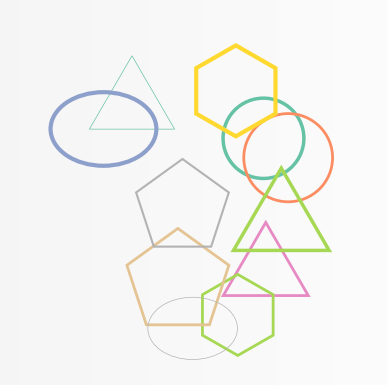[{"shape": "triangle", "thickness": 0.5, "radius": 0.63, "center": [0.341, 0.728]}, {"shape": "circle", "thickness": 2.5, "radius": 0.52, "center": [0.68, 0.641]}, {"shape": "circle", "thickness": 2, "radius": 0.57, "center": [0.744, 0.59]}, {"shape": "oval", "thickness": 3, "radius": 0.68, "center": [0.267, 0.665]}, {"shape": "triangle", "thickness": 2, "radius": 0.63, "center": [0.686, 0.296]}, {"shape": "hexagon", "thickness": 2, "radius": 0.53, "center": [0.614, 0.182]}, {"shape": "triangle", "thickness": 2.5, "radius": 0.71, "center": [0.726, 0.421]}, {"shape": "hexagon", "thickness": 3, "radius": 0.59, "center": [0.609, 0.764]}, {"shape": "pentagon", "thickness": 2, "radius": 0.69, "center": [0.459, 0.268]}, {"shape": "pentagon", "thickness": 1.5, "radius": 0.63, "center": [0.471, 0.461]}, {"shape": "oval", "thickness": 0.5, "radius": 0.58, "center": [0.497, 0.147]}]